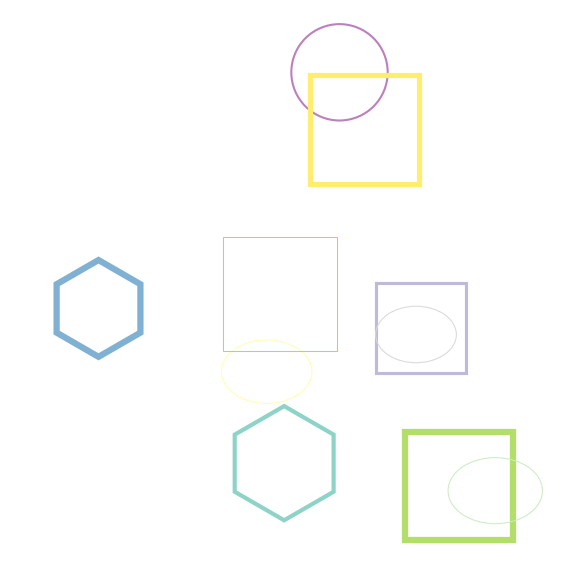[{"shape": "hexagon", "thickness": 2, "radius": 0.49, "center": [0.492, 0.197]}, {"shape": "oval", "thickness": 0.5, "radius": 0.39, "center": [0.462, 0.356]}, {"shape": "square", "thickness": 1.5, "radius": 0.39, "center": [0.729, 0.431]}, {"shape": "hexagon", "thickness": 3, "radius": 0.42, "center": [0.171, 0.465]}, {"shape": "square", "thickness": 0.5, "radius": 0.49, "center": [0.485, 0.49]}, {"shape": "square", "thickness": 3, "radius": 0.47, "center": [0.795, 0.157]}, {"shape": "oval", "thickness": 0.5, "radius": 0.35, "center": [0.72, 0.42]}, {"shape": "circle", "thickness": 1, "radius": 0.42, "center": [0.588, 0.874]}, {"shape": "oval", "thickness": 0.5, "radius": 0.41, "center": [0.858, 0.149]}, {"shape": "square", "thickness": 2.5, "radius": 0.47, "center": [0.631, 0.775]}]